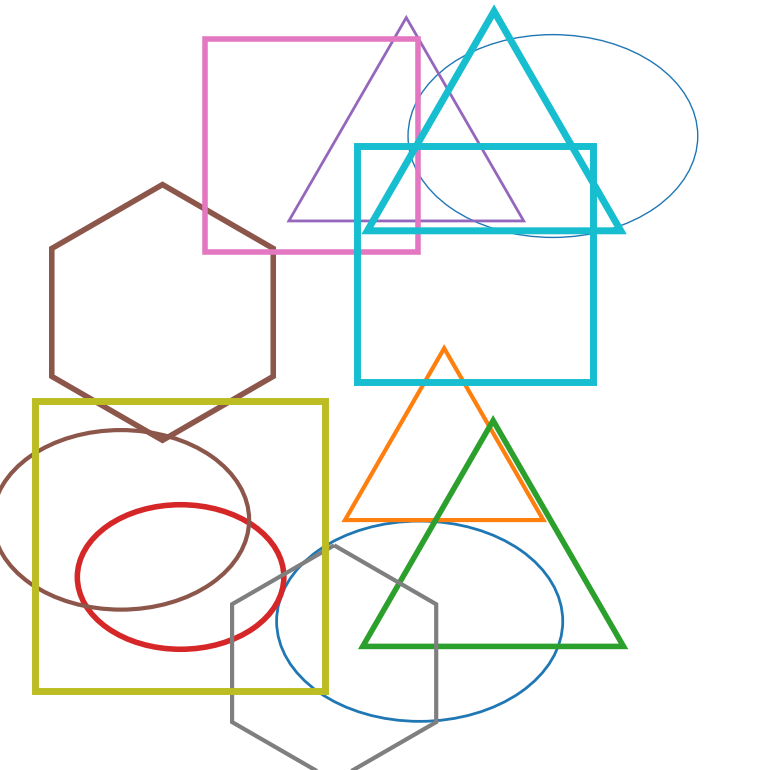[{"shape": "oval", "thickness": 0.5, "radius": 0.94, "center": [0.718, 0.823]}, {"shape": "oval", "thickness": 1, "radius": 0.93, "center": [0.545, 0.193]}, {"shape": "triangle", "thickness": 1.5, "radius": 0.74, "center": [0.577, 0.399]}, {"shape": "triangle", "thickness": 2, "radius": 0.98, "center": [0.64, 0.258]}, {"shape": "oval", "thickness": 2, "radius": 0.67, "center": [0.235, 0.251]}, {"shape": "triangle", "thickness": 1, "radius": 0.88, "center": [0.528, 0.801]}, {"shape": "hexagon", "thickness": 2, "radius": 0.83, "center": [0.211, 0.594]}, {"shape": "oval", "thickness": 1.5, "radius": 0.83, "center": [0.157, 0.325]}, {"shape": "square", "thickness": 2, "radius": 0.69, "center": [0.404, 0.812]}, {"shape": "hexagon", "thickness": 1.5, "radius": 0.77, "center": [0.434, 0.139]}, {"shape": "square", "thickness": 2.5, "radius": 0.94, "center": [0.234, 0.291]}, {"shape": "square", "thickness": 2.5, "radius": 0.77, "center": [0.617, 0.657]}, {"shape": "triangle", "thickness": 2.5, "radius": 0.95, "center": [0.642, 0.795]}]